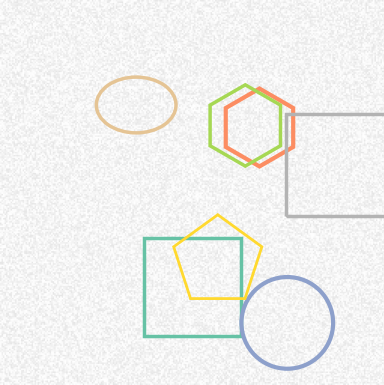[{"shape": "square", "thickness": 2.5, "radius": 0.64, "center": [0.5, 0.254]}, {"shape": "hexagon", "thickness": 3, "radius": 0.51, "center": [0.674, 0.669]}, {"shape": "circle", "thickness": 3, "radius": 0.6, "center": [0.746, 0.161]}, {"shape": "hexagon", "thickness": 2.5, "radius": 0.53, "center": [0.637, 0.674]}, {"shape": "pentagon", "thickness": 2, "radius": 0.6, "center": [0.566, 0.322]}, {"shape": "oval", "thickness": 2.5, "radius": 0.52, "center": [0.354, 0.727]}, {"shape": "square", "thickness": 2.5, "radius": 0.66, "center": [0.876, 0.571]}]